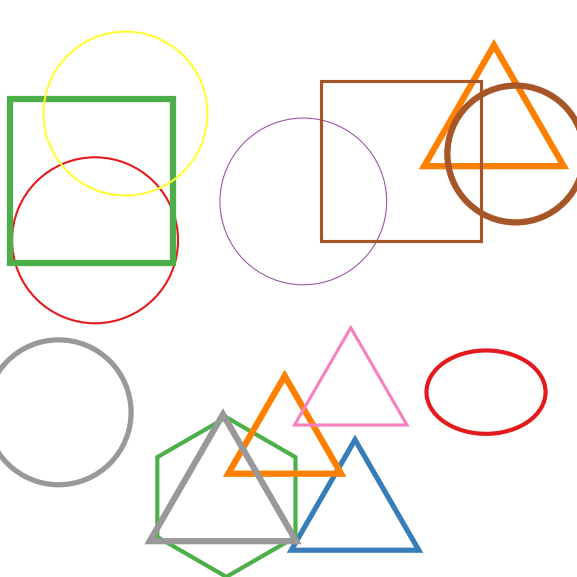[{"shape": "circle", "thickness": 1, "radius": 0.72, "center": [0.165, 0.583]}, {"shape": "oval", "thickness": 2, "radius": 0.52, "center": [0.842, 0.32]}, {"shape": "triangle", "thickness": 2.5, "radius": 0.64, "center": [0.615, 0.11]}, {"shape": "square", "thickness": 3, "radius": 0.71, "center": [0.158, 0.686]}, {"shape": "hexagon", "thickness": 2, "radius": 0.69, "center": [0.392, 0.138]}, {"shape": "circle", "thickness": 0.5, "radius": 0.72, "center": [0.525, 0.65]}, {"shape": "triangle", "thickness": 3, "radius": 0.7, "center": [0.855, 0.781]}, {"shape": "triangle", "thickness": 3, "radius": 0.56, "center": [0.493, 0.235]}, {"shape": "circle", "thickness": 1, "radius": 0.71, "center": [0.217, 0.802]}, {"shape": "circle", "thickness": 3, "radius": 0.59, "center": [0.893, 0.732]}, {"shape": "square", "thickness": 1.5, "radius": 0.69, "center": [0.695, 0.72]}, {"shape": "triangle", "thickness": 1.5, "radius": 0.56, "center": [0.607, 0.319]}, {"shape": "circle", "thickness": 2.5, "radius": 0.63, "center": [0.102, 0.285]}, {"shape": "triangle", "thickness": 3, "radius": 0.73, "center": [0.386, 0.135]}]